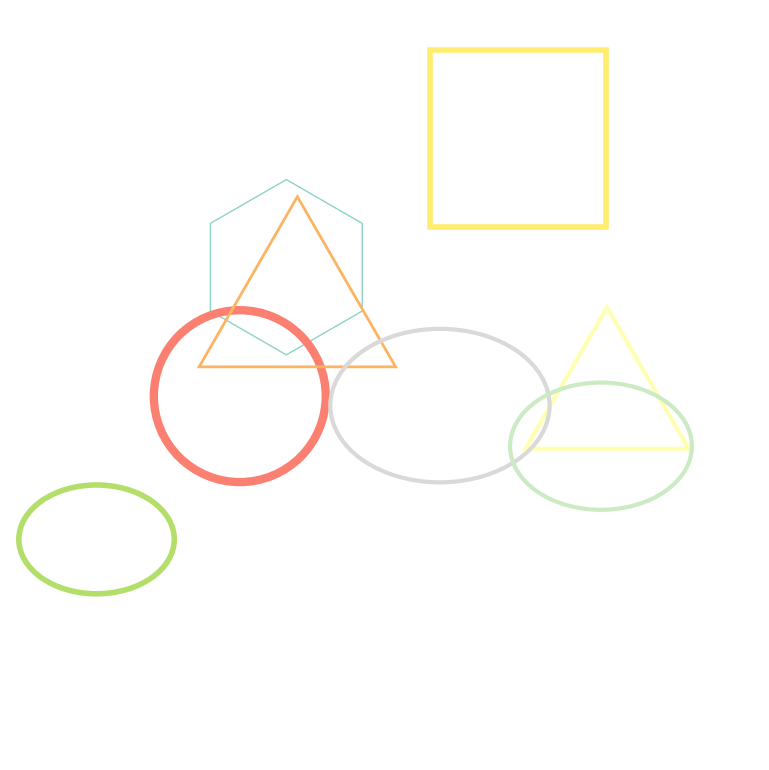[{"shape": "hexagon", "thickness": 0.5, "radius": 0.57, "center": [0.372, 0.653]}, {"shape": "triangle", "thickness": 1.5, "radius": 0.61, "center": [0.788, 0.478]}, {"shape": "circle", "thickness": 3, "radius": 0.56, "center": [0.311, 0.486]}, {"shape": "triangle", "thickness": 1, "radius": 0.74, "center": [0.386, 0.597]}, {"shape": "oval", "thickness": 2, "radius": 0.5, "center": [0.125, 0.3]}, {"shape": "oval", "thickness": 1.5, "radius": 0.71, "center": [0.571, 0.473]}, {"shape": "oval", "thickness": 1.5, "radius": 0.59, "center": [0.78, 0.421]}, {"shape": "square", "thickness": 2, "radius": 0.57, "center": [0.673, 0.82]}]